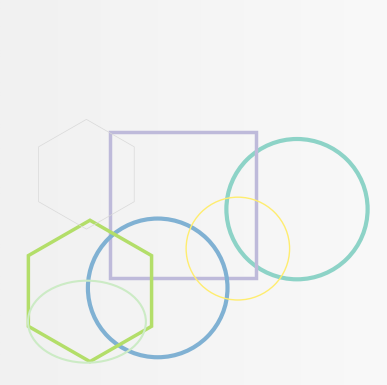[{"shape": "circle", "thickness": 3, "radius": 0.91, "center": [0.766, 0.457]}, {"shape": "square", "thickness": 2.5, "radius": 0.94, "center": [0.472, 0.468]}, {"shape": "circle", "thickness": 3, "radius": 0.9, "center": [0.407, 0.252]}, {"shape": "hexagon", "thickness": 2.5, "radius": 0.92, "center": [0.232, 0.244]}, {"shape": "hexagon", "thickness": 0.5, "radius": 0.71, "center": [0.223, 0.547]}, {"shape": "oval", "thickness": 1.5, "radius": 0.76, "center": [0.224, 0.164]}, {"shape": "circle", "thickness": 1, "radius": 0.67, "center": [0.614, 0.354]}]